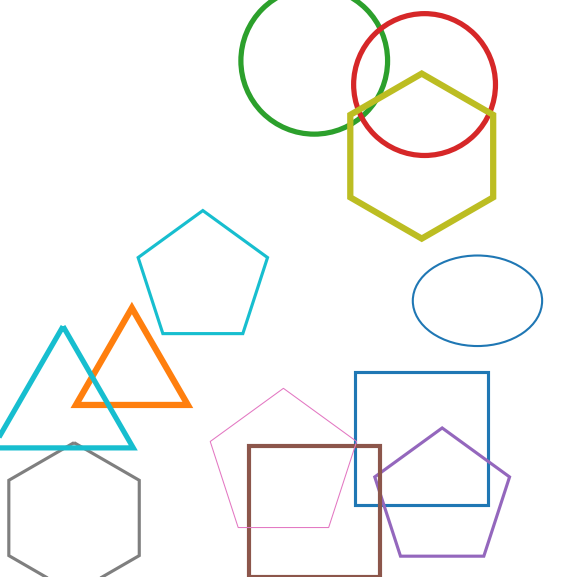[{"shape": "oval", "thickness": 1, "radius": 0.56, "center": [0.827, 0.478]}, {"shape": "square", "thickness": 1.5, "radius": 0.57, "center": [0.73, 0.24]}, {"shape": "triangle", "thickness": 3, "radius": 0.56, "center": [0.228, 0.354]}, {"shape": "circle", "thickness": 2.5, "radius": 0.63, "center": [0.544, 0.894]}, {"shape": "circle", "thickness": 2.5, "radius": 0.61, "center": [0.735, 0.853]}, {"shape": "pentagon", "thickness": 1.5, "radius": 0.61, "center": [0.766, 0.135]}, {"shape": "square", "thickness": 2, "radius": 0.57, "center": [0.544, 0.113]}, {"shape": "pentagon", "thickness": 0.5, "radius": 0.67, "center": [0.491, 0.193]}, {"shape": "hexagon", "thickness": 1.5, "radius": 0.65, "center": [0.128, 0.102]}, {"shape": "hexagon", "thickness": 3, "radius": 0.71, "center": [0.73, 0.729]}, {"shape": "triangle", "thickness": 2.5, "radius": 0.7, "center": [0.109, 0.294]}, {"shape": "pentagon", "thickness": 1.5, "radius": 0.59, "center": [0.351, 0.517]}]